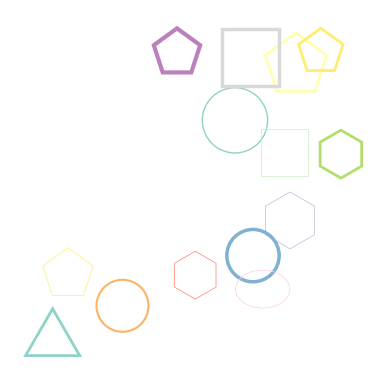[{"shape": "triangle", "thickness": 2, "radius": 0.41, "center": [0.137, 0.117]}, {"shape": "circle", "thickness": 1, "radius": 0.42, "center": [0.61, 0.687]}, {"shape": "pentagon", "thickness": 2, "radius": 0.42, "center": [0.769, 0.831]}, {"shape": "hexagon", "thickness": 0.5, "radius": 0.37, "center": [0.753, 0.427]}, {"shape": "hexagon", "thickness": 0.5, "radius": 0.31, "center": [0.507, 0.285]}, {"shape": "circle", "thickness": 2.5, "radius": 0.34, "center": [0.657, 0.336]}, {"shape": "circle", "thickness": 1.5, "radius": 0.34, "center": [0.318, 0.206]}, {"shape": "hexagon", "thickness": 2, "radius": 0.31, "center": [0.885, 0.6]}, {"shape": "oval", "thickness": 0.5, "radius": 0.35, "center": [0.682, 0.249]}, {"shape": "square", "thickness": 2.5, "radius": 0.37, "center": [0.651, 0.85]}, {"shape": "pentagon", "thickness": 3, "radius": 0.32, "center": [0.46, 0.863]}, {"shape": "square", "thickness": 0.5, "radius": 0.3, "center": [0.738, 0.604]}, {"shape": "pentagon", "thickness": 2, "radius": 0.3, "center": [0.833, 0.866]}, {"shape": "pentagon", "thickness": 0.5, "radius": 0.34, "center": [0.176, 0.288]}]